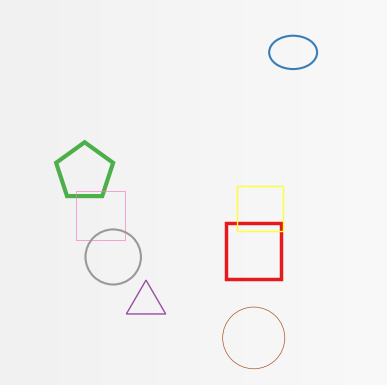[{"shape": "square", "thickness": 2.5, "radius": 0.36, "center": [0.654, 0.349]}, {"shape": "oval", "thickness": 1.5, "radius": 0.31, "center": [0.756, 0.864]}, {"shape": "pentagon", "thickness": 3, "radius": 0.39, "center": [0.218, 0.553]}, {"shape": "triangle", "thickness": 1, "radius": 0.29, "center": [0.377, 0.214]}, {"shape": "square", "thickness": 1, "radius": 0.3, "center": [0.672, 0.458]}, {"shape": "circle", "thickness": 0.5, "radius": 0.4, "center": [0.655, 0.122]}, {"shape": "square", "thickness": 0.5, "radius": 0.31, "center": [0.26, 0.44]}, {"shape": "circle", "thickness": 1.5, "radius": 0.36, "center": [0.292, 0.333]}]